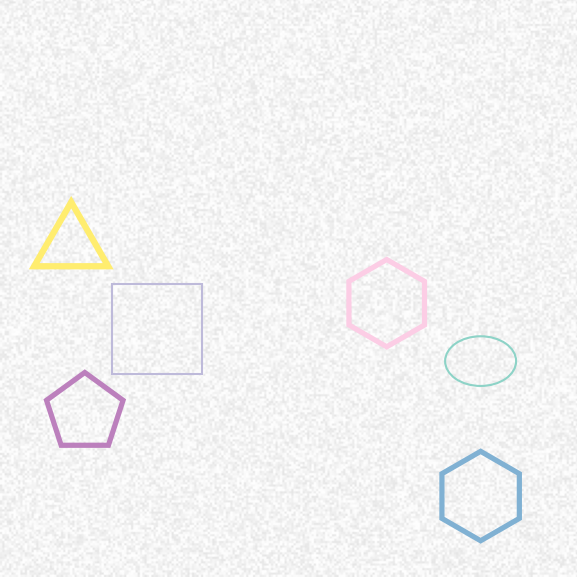[{"shape": "oval", "thickness": 1, "radius": 0.31, "center": [0.832, 0.374]}, {"shape": "square", "thickness": 1, "radius": 0.39, "center": [0.272, 0.43]}, {"shape": "hexagon", "thickness": 2.5, "radius": 0.39, "center": [0.832, 0.14]}, {"shape": "hexagon", "thickness": 2.5, "radius": 0.38, "center": [0.67, 0.474]}, {"shape": "pentagon", "thickness": 2.5, "radius": 0.35, "center": [0.147, 0.284]}, {"shape": "triangle", "thickness": 3, "radius": 0.37, "center": [0.123, 0.575]}]